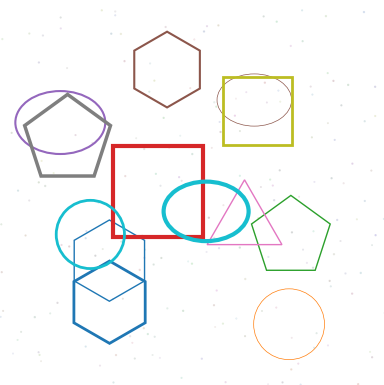[{"shape": "hexagon", "thickness": 1, "radius": 0.53, "center": [0.284, 0.323]}, {"shape": "hexagon", "thickness": 2, "radius": 0.53, "center": [0.285, 0.215]}, {"shape": "circle", "thickness": 0.5, "radius": 0.46, "center": [0.751, 0.158]}, {"shape": "pentagon", "thickness": 1, "radius": 0.54, "center": [0.756, 0.385]}, {"shape": "square", "thickness": 3, "radius": 0.59, "center": [0.41, 0.502]}, {"shape": "oval", "thickness": 1.5, "radius": 0.58, "center": [0.157, 0.682]}, {"shape": "oval", "thickness": 0.5, "radius": 0.48, "center": [0.661, 0.74]}, {"shape": "hexagon", "thickness": 1.5, "radius": 0.49, "center": [0.434, 0.819]}, {"shape": "triangle", "thickness": 1, "radius": 0.56, "center": [0.635, 0.421]}, {"shape": "pentagon", "thickness": 2.5, "radius": 0.59, "center": [0.176, 0.638]}, {"shape": "square", "thickness": 2, "radius": 0.45, "center": [0.669, 0.711]}, {"shape": "circle", "thickness": 2, "radius": 0.44, "center": [0.235, 0.391]}, {"shape": "oval", "thickness": 3, "radius": 0.55, "center": [0.535, 0.451]}]